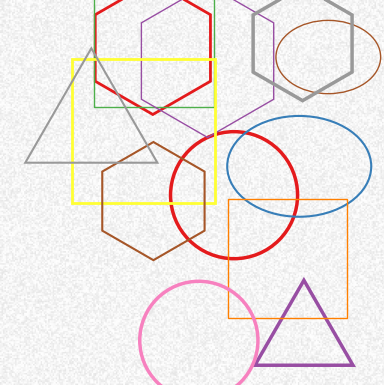[{"shape": "circle", "thickness": 2.5, "radius": 0.82, "center": [0.608, 0.493]}, {"shape": "hexagon", "thickness": 2, "radius": 0.86, "center": [0.397, 0.875]}, {"shape": "oval", "thickness": 1.5, "radius": 0.94, "center": [0.777, 0.568]}, {"shape": "square", "thickness": 1, "radius": 0.78, "center": [0.401, 0.877]}, {"shape": "triangle", "thickness": 2.5, "radius": 0.74, "center": [0.789, 0.125]}, {"shape": "hexagon", "thickness": 1, "radius": 0.99, "center": [0.539, 0.841]}, {"shape": "square", "thickness": 1, "radius": 0.77, "center": [0.747, 0.33]}, {"shape": "square", "thickness": 2, "radius": 0.93, "center": [0.372, 0.66]}, {"shape": "hexagon", "thickness": 1.5, "radius": 0.77, "center": [0.399, 0.478]}, {"shape": "oval", "thickness": 1, "radius": 0.68, "center": [0.853, 0.852]}, {"shape": "circle", "thickness": 2.5, "radius": 0.77, "center": [0.516, 0.116]}, {"shape": "triangle", "thickness": 1.5, "radius": 0.99, "center": [0.237, 0.676]}, {"shape": "hexagon", "thickness": 2.5, "radius": 0.74, "center": [0.786, 0.887]}]